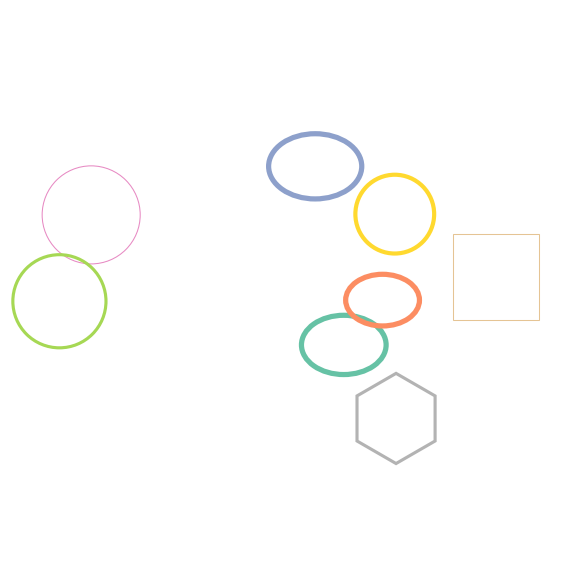[{"shape": "oval", "thickness": 2.5, "radius": 0.37, "center": [0.595, 0.402]}, {"shape": "oval", "thickness": 2.5, "radius": 0.32, "center": [0.662, 0.479]}, {"shape": "oval", "thickness": 2.5, "radius": 0.4, "center": [0.546, 0.711]}, {"shape": "circle", "thickness": 0.5, "radius": 0.42, "center": [0.158, 0.627]}, {"shape": "circle", "thickness": 1.5, "radius": 0.4, "center": [0.103, 0.477]}, {"shape": "circle", "thickness": 2, "radius": 0.34, "center": [0.684, 0.628]}, {"shape": "square", "thickness": 0.5, "radius": 0.37, "center": [0.858, 0.519]}, {"shape": "hexagon", "thickness": 1.5, "radius": 0.39, "center": [0.686, 0.275]}]